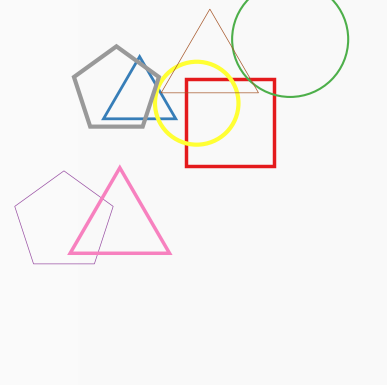[{"shape": "square", "thickness": 2.5, "radius": 0.57, "center": [0.594, 0.682]}, {"shape": "triangle", "thickness": 2, "radius": 0.54, "center": [0.36, 0.745]}, {"shape": "circle", "thickness": 1.5, "radius": 0.75, "center": [0.749, 0.898]}, {"shape": "pentagon", "thickness": 0.5, "radius": 0.67, "center": [0.165, 0.423]}, {"shape": "circle", "thickness": 3, "radius": 0.54, "center": [0.508, 0.732]}, {"shape": "triangle", "thickness": 0.5, "radius": 0.73, "center": [0.542, 0.831]}, {"shape": "triangle", "thickness": 2.5, "radius": 0.74, "center": [0.309, 0.416]}, {"shape": "pentagon", "thickness": 3, "radius": 0.58, "center": [0.3, 0.764]}]